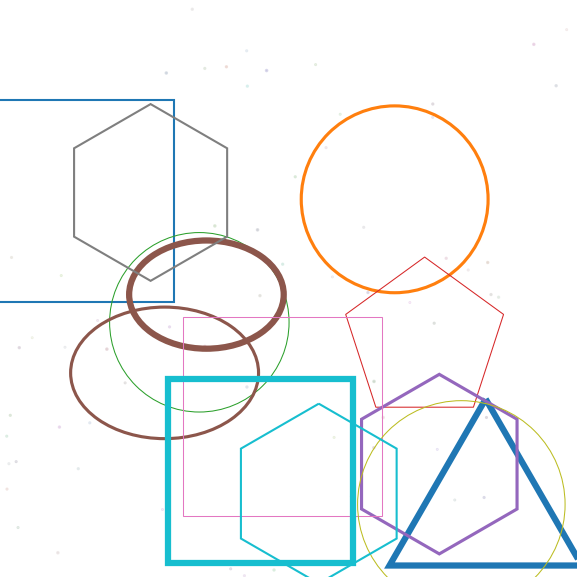[{"shape": "square", "thickness": 1, "radius": 0.88, "center": [0.126, 0.651]}, {"shape": "triangle", "thickness": 3, "radius": 0.96, "center": [0.841, 0.116]}, {"shape": "circle", "thickness": 1.5, "radius": 0.81, "center": [0.683, 0.654]}, {"shape": "circle", "thickness": 0.5, "radius": 0.78, "center": [0.345, 0.441]}, {"shape": "pentagon", "thickness": 0.5, "radius": 0.72, "center": [0.735, 0.41]}, {"shape": "hexagon", "thickness": 1.5, "radius": 0.78, "center": [0.761, 0.195]}, {"shape": "oval", "thickness": 1.5, "radius": 0.81, "center": [0.285, 0.353]}, {"shape": "oval", "thickness": 3, "radius": 0.67, "center": [0.357, 0.489]}, {"shape": "square", "thickness": 0.5, "radius": 0.86, "center": [0.489, 0.278]}, {"shape": "hexagon", "thickness": 1, "radius": 0.77, "center": [0.261, 0.666]}, {"shape": "circle", "thickness": 0.5, "radius": 0.9, "center": [0.799, 0.126]}, {"shape": "square", "thickness": 3, "radius": 0.8, "center": [0.451, 0.184]}, {"shape": "hexagon", "thickness": 1, "radius": 0.78, "center": [0.552, 0.144]}]